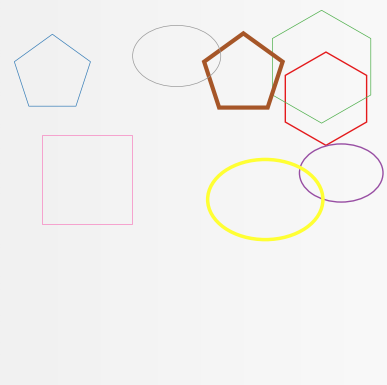[{"shape": "hexagon", "thickness": 1, "radius": 0.61, "center": [0.841, 0.744]}, {"shape": "pentagon", "thickness": 0.5, "radius": 0.52, "center": [0.135, 0.808]}, {"shape": "hexagon", "thickness": 0.5, "radius": 0.73, "center": [0.83, 0.827]}, {"shape": "oval", "thickness": 1, "radius": 0.54, "center": [0.881, 0.551]}, {"shape": "oval", "thickness": 2.5, "radius": 0.74, "center": [0.685, 0.482]}, {"shape": "pentagon", "thickness": 3, "radius": 0.53, "center": [0.628, 0.807]}, {"shape": "square", "thickness": 0.5, "radius": 0.58, "center": [0.225, 0.535]}, {"shape": "oval", "thickness": 0.5, "radius": 0.57, "center": [0.456, 0.855]}]